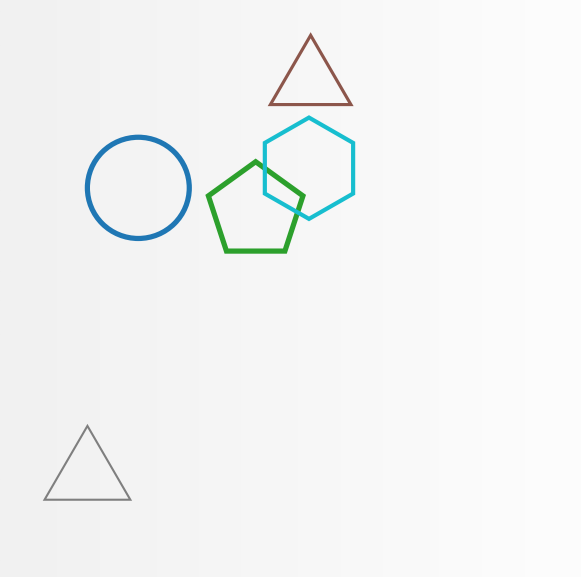[{"shape": "circle", "thickness": 2.5, "radius": 0.44, "center": [0.238, 0.674]}, {"shape": "pentagon", "thickness": 2.5, "radius": 0.43, "center": [0.44, 0.634]}, {"shape": "triangle", "thickness": 1.5, "radius": 0.4, "center": [0.534, 0.858]}, {"shape": "triangle", "thickness": 1, "radius": 0.43, "center": [0.15, 0.176]}, {"shape": "hexagon", "thickness": 2, "radius": 0.44, "center": [0.532, 0.708]}]